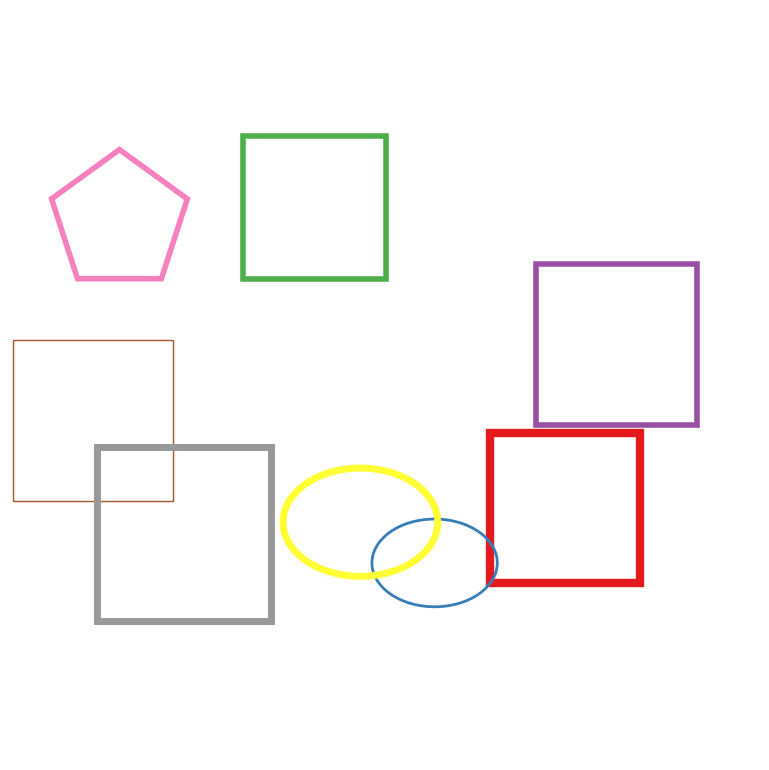[{"shape": "square", "thickness": 3, "radius": 0.49, "center": [0.734, 0.341]}, {"shape": "oval", "thickness": 1, "radius": 0.41, "center": [0.564, 0.269]}, {"shape": "square", "thickness": 2, "radius": 0.46, "center": [0.408, 0.731]}, {"shape": "square", "thickness": 2, "radius": 0.52, "center": [0.801, 0.553]}, {"shape": "oval", "thickness": 2.5, "radius": 0.5, "center": [0.468, 0.322]}, {"shape": "square", "thickness": 0.5, "radius": 0.52, "center": [0.121, 0.454]}, {"shape": "pentagon", "thickness": 2, "radius": 0.46, "center": [0.155, 0.713]}, {"shape": "square", "thickness": 2.5, "radius": 0.57, "center": [0.239, 0.307]}]